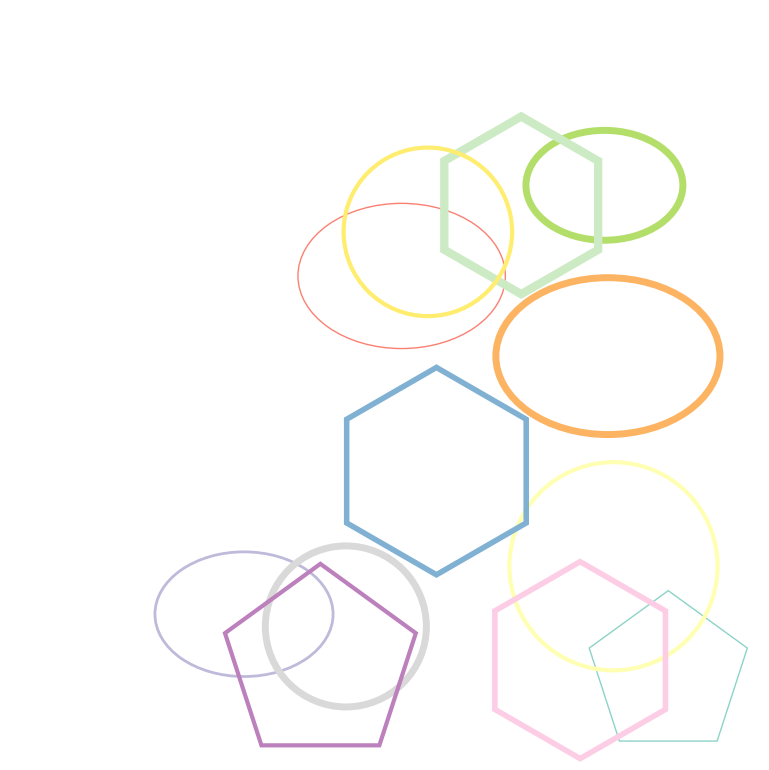[{"shape": "pentagon", "thickness": 0.5, "radius": 0.54, "center": [0.868, 0.125]}, {"shape": "circle", "thickness": 1.5, "radius": 0.68, "center": [0.797, 0.265]}, {"shape": "oval", "thickness": 1, "radius": 0.58, "center": [0.317, 0.202]}, {"shape": "oval", "thickness": 0.5, "radius": 0.67, "center": [0.522, 0.642]}, {"shape": "hexagon", "thickness": 2, "radius": 0.67, "center": [0.567, 0.388]}, {"shape": "oval", "thickness": 2.5, "radius": 0.73, "center": [0.789, 0.538]}, {"shape": "oval", "thickness": 2.5, "radius": 0.51, "center": [0.785, 0.759]}, {"shape": "hexagon", "thickness": 2, "radius": 0.64, "center": [0.753, 0.143]}, {"shape": "circle", "thickness": 2.5, "radius": 0.52, "center": [0.449, 0.186]}, {"shape": "pentagon", "thickness": 1.5, "radius": 0.65, "center": [0.416, 0.137]}, {"shape": "hexagon", "thickness": 3, "radius": 0.58, "center": [0.677, 0.733]}, {"shape": "circle", "thickness": 1.5, "radius": 0.55, "center": [0.556, 0.699]}]